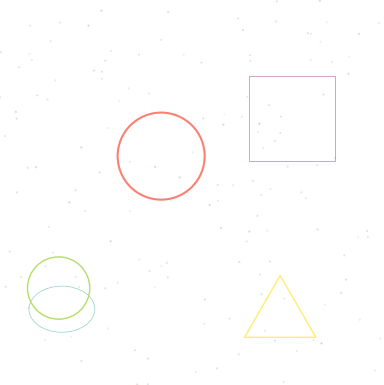[{"shape": "oval", "thickness": 0.5, "radius": 0.43, "center": [0.161, 0.197]}, {"shape": "circle", "thickness": 1.5, "radius": 0.57, "center": [0.419, 0.594]}, {"shape": "circle", "thickness": 1, "radius": 0.4, "center": [0.152, 0.252]}, {"shape": "square", "thickness": 0.5, "radius": 0.55, "center": [0.758, 0.693]}, {"shape": "triangle", "thickness": 1, "radius": 0.54, "center": [0.728, 0.177]}]